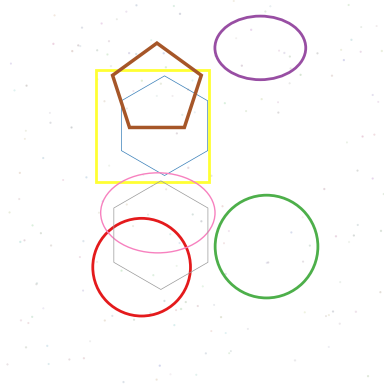[{"shape": "circle", "thickness": 2, "radius": 0.63, "center": [0.368, 0.306]}, {"shape": "hexagon", "thickness": 0.5, "radius": 0.65, "center": [0.427, 0.674]}, {"shape": "circle", "thickness": 2, "radius": 0.67, "center": [0.692, 0.36]}, {"shape": "oval", "thickness": 2, "radius": 0.59, "center": [0.676, 0.876]}, {"shape": "square", "thickness": 2, "radius": 0.73, "center": [0.395, 0.673]}, {"shape": "pentagon", "thickness": 2.5, "radius": 0.61, "center": [0.408, 0.767]}, {"shape": "oval", "thickness": 1, "radius": 0.74, "center": [0.41, 0.447]}, {"shape": "hexagon", "thickness": 0.5, "radius": 0.71, "center": [0.418, 0.389]}]